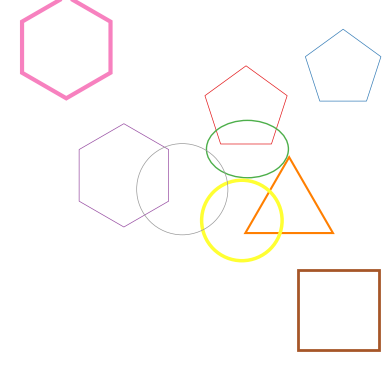[{"shape": "pentagon", "thickness": 0.5, "radius": 0.56, "center": [0.639, 0.717]}, {"shape": "pentagon", "thickness": 0.5, "radius": 0.52, "center": [0.891, 0.821]}, {"shape": "oval", "thickness": 1, "radius": 0.53, "center": [0.643, 0.613]}, {"shape": "hexagon", "thickness": 0.5, "radius": 0.67, "center": [0.322, 0.545]}, {"shape": "triangle", "thickness": 1.5, "radius": 0.66, "center": [0.751, 0.46]}, {"shape": "circle", "thickness": 2.5, "radius": 0.52, "center": [0.628, 0.427]}, {"shape": "square", "thickness": 2, "radius": 0.52, "center": [0.879, 0.195]}, {"shape": "hexagon", "thickness": 3, "radius": 0.66, "center": [0.172, 0.877]}, {"shape": "circle", "thickness": 0.5, "radius": 0.59, "center": [0.473, 0.509]}]